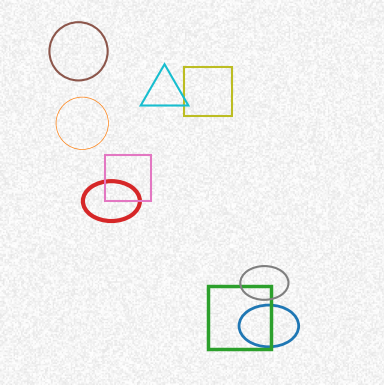[{"shape": "oval", "thickness": 2, "radius": 0.39, "center": [0.698, 0.153]}, {"shape": "circle", "thickness": 0.5, "radius": 0.34, "center": [0.214, 0.68]}, {"shape": "square", "thickness": 2.5, "radius": 0.41, "center": [0.623, 0.176]}, {"shape": "oval", "thickness": 3, "radius": 0.37, "center": [0.289, 0.478]}, {"shape": "circle", "thickness": 1.5, "radius": 0.38, "center": [0.204, 0.867]}, {"shape": "square", "thickness": 1.5, "radius": 0.29, "center": [0.332, 0.538]}, {"shape": "oval", "thickness": 1.5, "radius": 0.31, "center": [0.687, 0.265]}, {"shape": "square", "thickness": 1.5, "radius": 0.32, "center": [0.54, 0.763]}, {"shape": "triangle", "thickness": 1.5, "radius": 0.36, "center": [0.427, 0.762]}]